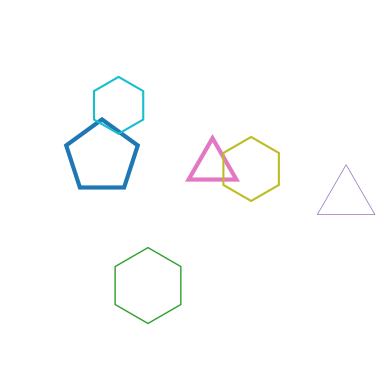[{"shape": "pentagon", "thickness": 3, "radius": 0.49, "center": [0.265, 0.592]}, {"shape": "hexagon", "thickness": 1, "radius": 0.49, "center": [0.384, 0.258]}, {"shape": "triangle", "thickness": 0.5, "radius": 0.43, "center": [0.899, 0.486]}, {"shape": "triangle", "thickness": 3, "radius": 0.36, "center": [0.552, 0.569]}, {"shape": "hexagon", "thickness": 1.5, "radius": 0.42, "center": [0.652, 0.561]}, {"shape": "hexagon", "thickness": 1.5, "radius": 0.37, "center": [0.308, 0.726]}]